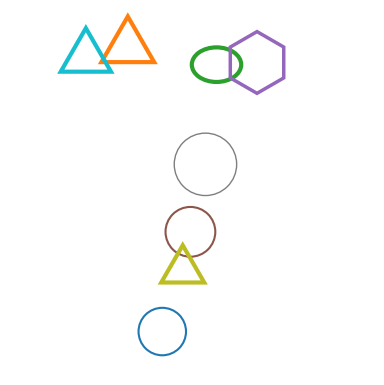[{"shape": "circle", "thickness": 1.5, "radius": 0.31, "center": [0.421, 0.139]}, {"shape": "triangle", "thickness": 3, "radius": 0.4, "center": [0.332, 0.878]}, {"shape": "oval", "thickness": 3, "radius": 0.32, "center": [0.562, 0.832]}, {"shape": "hexagon", "thickness": 2.5, "radius": 0.4, "center": [0.668, 0.838]}, {"shape": "circle", "thickness": 1.5, "radius": 0.32, "center": [0.495, 0.398]}, {"shape": "circle", "thickness": 1, "radius": 0.41, "center": [0.534, 0.573]}, {"shape": "triangle", "thickness": 3, "radius": 0.32, "center": [0.475, 0.298]}, {"shape": "triangle", "thickness": 3, "radius": 0.38, "center": [0.223, 0.851]}]